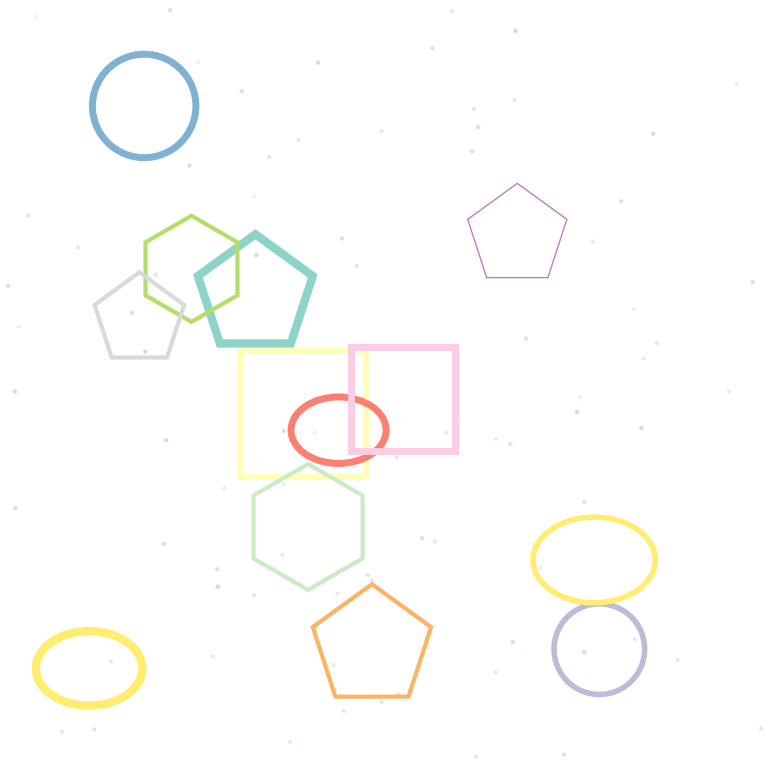[{"shape": "pentagon", "thickness": 3, "radius": 0.39, "center": [0.332, 0.617]}, {"shape": "square", "thickness": 2, "radius": 0.41, "center": [0.394, 0.462]}, {"shape": "circle", "thickness": 2, "radius": 0.29, "center": [0.778, 0.157]}, {"shape": "oval", "thickness": 2.5, "radius": 0.31, "center": [0.44, 0.441]}, {"shape": "circle", "thickness": 2.5, "radius": 0.34, "center": [0.187, 0.862]}, {"shape": "pentagon", "thickness": 1.5, "radius": 0.4, "center": [0.483, 0.161]}, {"shape": "hexagon", "thickness": 1.5, "radius": 0.34, "center": [0.249, 0.651]}, {"shape": "square", "thickness": 2.5, "radius": 0.34, "center": [0.524, 0.482]}, {"shape": "pentagon", "thickness": 1.5, "radius": 0.31, "center": [0.181, 0.585]}, {"shape": "pentagon", "thickness": 0.5, "radius": 0.34, "center": [0.672, 0.694]}, {"shape": "hexagon", "thickness": 1.5, "radius": 0.41, "center": [0.4, 0.316]}, {"shape": "oval", "thickness": 3, "radius": 0.35, "center": [0.116, 0.132]}, {"shape": "oval", "thickness": 2, "radius": 0.4, "center": [0.772, 0.273]}]